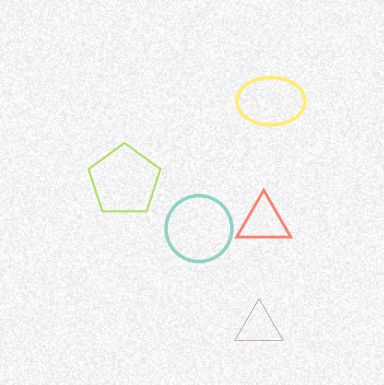[{"shape": "circle", "thickness": 2.5, "radius": 0.43, "center": [0.517, 0.406]}, {"shape": "triangle", "thickness": 2, "radius": 0.41, "center": [0.685, 0.425]}, {"shape": "pentagon", "thickness": 1.5, "radius": 0.49, "center": [0.323, 0.53]}, {"shape": "triangle", "thickness": 0.5, "radius": 0.36, "center": [0.673, 0.152]}, {"shape": "oval", "thickness": 2.5, "radius": 0.44, "center": [0.704, 0.737]}]